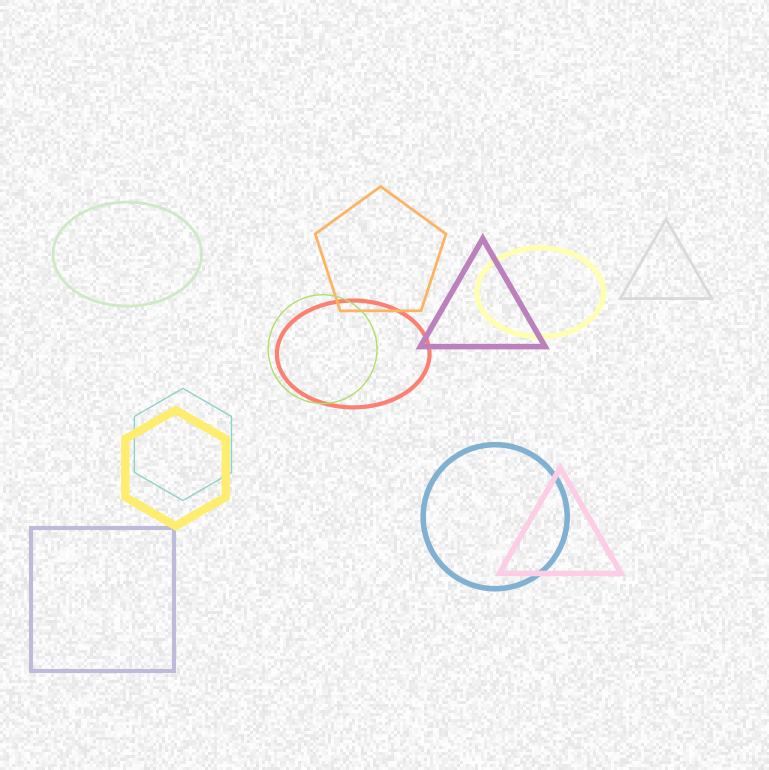[{"shape": "hexagon", "thickness": 0.5, "radius": 0.36, "center": [0.238, 0.423]}, {"shape": "oval", "thickness": 2, "radius": 0.41, "center": [0.701, 0.62]}, {"shape": "square", "thickness": 1.5, "radius": 0.47, "center": [0.133, 0.222]}, {"shape": "oval", "thickness": 1.5, "radius": 0.5, "center": [0.459, 0.54]}, {"shape": "circle", "thickness": 2, "radius": 0.47, "center": [0.643, 0.329]}, {"shape": "pentagon", "thickness": 1, "radius": 0.45, "center": [0.494, 0.669]}, {"shape": "circle", "thickness": 0.5, "radius": 0.35, "center": [0.419, 0.547]}, {"shape": "triangle", "thickness": 2, "radius": 0.46, "center": [0.727, 0.301]}, {"shape": "triangle", "thickness": 1, "radius": 0.34, "center": [0.865, 0.647]}, {"shape": "triangle", "thickness": 2, "radius": 0.47, "center": [0.627, 0.597]}, {"shape": "oval", "thickness": 1, "radius": 0.48, "center": [0.165, 0.67]}, {"shape": "hexagon", "thickness": 3, "radius": 0.38, "center": [0.228, 0.392]}]